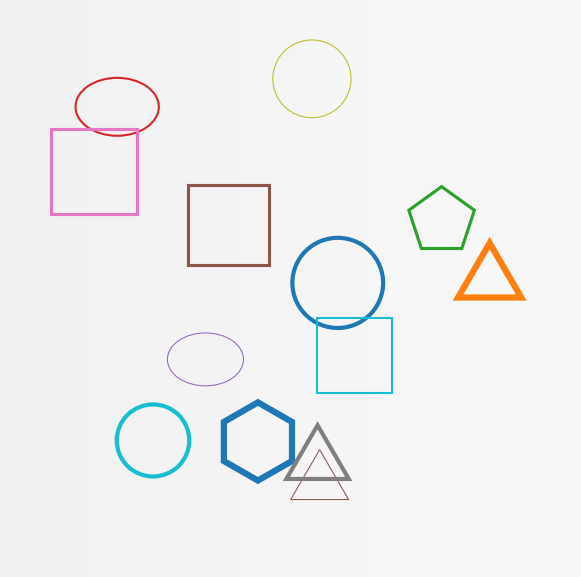[{"shape": "circle", "thickness": 2, "radius": 0.39, "center": [0.581, 0.509]}, {"shape": "hexagon", "thickness": 3, "radius": 0.34, "center": [0.444, 0.235]}, {"shape": "triangle", "thickness": 3, "radius": 0.31, "center": [0.842, 0.515]}, {"shape": "pentagon", "thickness": 1.5, "radius": 0.3, "center": [0.76, 0.617]}, {"shape": "oval", "thickness": 1, "radius": 0.36, "center": [0.202, 0.814]}, {"shape": "oval", "thickness": 0.5, "radius": 0.33, "center": [0.353, 0.377]}, {"shape": "square", "thickness": 1.5, "radius": 0.35, "center": [0.393, 0.61]}, {"shape": "triangle", "thickness": 0.5, "radius": 0.29, "center": [0.55, 0.163]}, {"shape": "square", "thickness": 1.5, "radius": 0.37, "center": [0.162, 0.702]}, {"shape": "triangle", "thickness": 2, "radius": 0.31, "center": [0.546, 0.201]}, {"shape": "circle", "thickness": 0.5, "radius": 0.34, "center": [0.537, 0.863]}, {"shape": "circle", "thickness": 2, "radius": 0.31, "center": [0.263, 0.236]}, {"shape": "square", "thickness": 1, "radius": 0.32, "center": [0.61, 0.383]}]